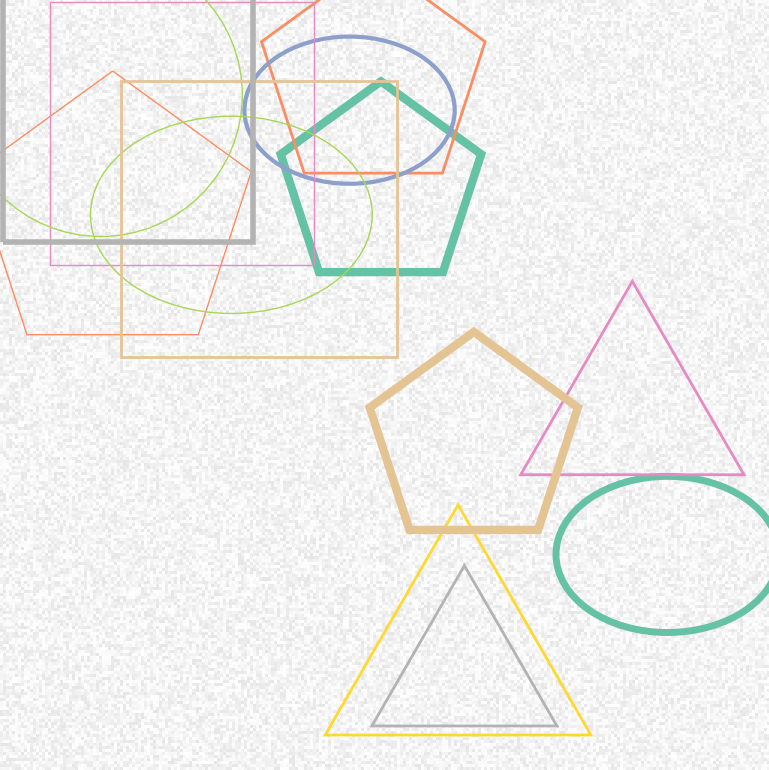[{"shape": "pentagon", "thickness": 3, "radius": 0.68, "center": [0.495, 0.757]}, {"shape": "oval", "thickness": 2.5, "radius": 0.72, "center": [0.867, 0.28]}, {"shape": "pentagon", "thickness": 0.5, "radius": 0.95, "center": [0.146, 0.719]}, {"shape": "pentagon", "thickness": 1, "radius": 0.76, "center": [0.485, 0.899]}, {"shape": "oval", "thickness": 1.5, "radius": 0.68, "center": [0.454, 0.857]}, {"shape": "triangle", "thickness": 1, "radius": 0.84, "center": [0.821, 0.467]}, {"shape": "square", "thickness": 0.5, "radius": 0.86, "center": [0.237, 0.827]}, {"shape": "circle", "thickness": 0.5, "radius": 0.92, "center": [0.131, 0.877]}, {"shape": "oval", "thickness": 0.5, "radius": 0.91, "center": [0.3, 0.721]}, {"shape": "triangle", "thickness": 1, "radius": 1.0, "center": [0.595, 0.145]}, {"shape": "pentagon", "thickness": 3, "radius": 0.71, "center": [0.615, 0.427]}, {"shape": "square", "thickness": 1, "radius": 0.9, "center": [0.336, 0.715]}, {"shape": "triangle", "thickness": 1, "radius": 0.69, "center": [0.603, 0.127]}, {"shape": "square", "thickness": 2, "radius": 0.81, "center": [0.166, 0.848]}]